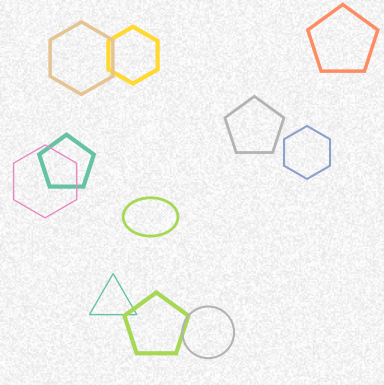[{"shape": "triangle", "thickness": 1, "radius": 0.35, "center": [0.294, 0.218]}, {"shape": "pentagon", "thickness": 3, "radius": 0.37, "center": [0.173, 0.576]}, {"shape": "pentagon", "thickness": 2.5, "radius": 0.48, "center": [0.89, 0.893]}, {"shape": "hexagon", "thickness": 1.5, "radius": 0.34, "center": [0.797, 0.604]}, {"shape": "hexagon", "thickness": 1, "radius": 0.47, "center": [0.117, 0.529]}, {"shape": "pentagon", "thickness": 3, "radius": 0.44, "center": [0.406, 0.153]}, {"shape": "oval", "thickness": 2, "radius": 0.36, "center": [0.391, 0.437]}, {"shape": "hexagon", "thickness": 3, "radius": 0.37, "center": [0.345, 0.857]}, {"shape": "hexagon", "thickness": 2.5, "radius": 0.47, "center": [0.212, 0.849]}, {"shape": "circle", "thickness": 1.5, "radius": 0.34, "center": [0.541, 0.137]}, {"shape": "pentagon", "thickness": 2, "radius": 0.4, "center": [0.661, 0.669]}]